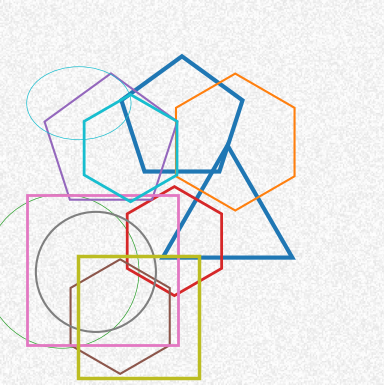[{"shape": "triangle", "thickness": 3, "radius": 0.97, "center": [0.591, 0.428]}, {"shape": "pentagon", "thickness": 3, "radius": 0.83, "center": [0.473, 0.688]}, {"shape": "hexagon", "thickness": 1.5, "radius": 0.89, "center": [0.611, 0.631]}, {"shape": "circle", "thickness": 0.5, "radius": 1.0, "center": [0.161, 0.296]}, {"shape": "hexagon", "thickness": 2, "radius": 0.71, "center": [0.453, 0.374]}, {"shape": "pentagon", "thickness": 1.5, "radius": 0.91, "center": [0.288, 0.628]}, {"shape": "hexagon", "thickness": 1.5, "radius": 0.74, "center": [0.312, 0.178]}, {"shape": "square", "thickness": 2, "radius": 0.98, "center": [0.266, 0.299]}, {"shape": "circle", "thickness": 1.5, "radius": 0.78, "center": [0.249, 0.294]}, {"shape": "square", "thickness": 2.5, "radius": 0.79, "center": [0.36, 0.176]}, {"shape": "oval", "thickness": 0.5, "radius": 0.68, "center": [0.205, 0.732]}, {"shape": "hexagon", "thickness": 2, "radius": 0.7, "center": [0.339, 0.615]}]